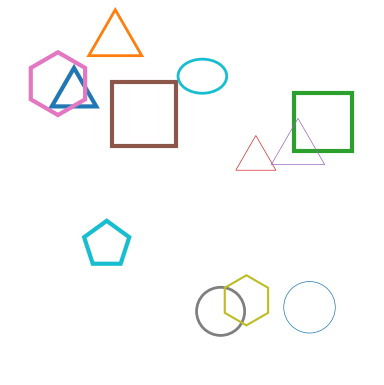[{"shape": "triangle", "thickness": 3, "radius": 0.33, "center": [0.192, 0.757]}, {"shape": "circle", "thickness": 0.5, "radius": 0.33, "center": [0.804, 0.202]}, {"shape": "triangle", "thickness": 2, "radius": 0.4, "center": [0.299, 0.895]}, {"shape": "square", "thickness": 3, "radius": 0.38, "center": [0.838, 0.682]}, {"shape": "triangle", "thickness": 0.5, "radius": 0.3, "center": [0.665, 0.588]}, {"shape": "triangle", "thickness": 0.5, "radius": 0.4, "center": [0.774, 0.612]}, {"shape": "square", "thickness": 3, "radius": 0.42, "center": [0.374, 0.705]}, {"shape": "hexagon", "thickness": 3, "radius": 0.41, "center": [0.151, 0.783]}, {"shape": "circle", "thickness": 2, "radius": 0.31, "center": [0.573, 0.191]}, {"shape": "hexagon", "thickness": 1.5, "radius": 0.33, "center": [0.64, 0.22]}, {"shape": "pentagon", "thickness": 3, "radius": 0.31, "center": [0.277, 0.365]}, {"shape": "oval", "thickness": 2, "radius": 0.32, "center": [0.526, 0.802]}]